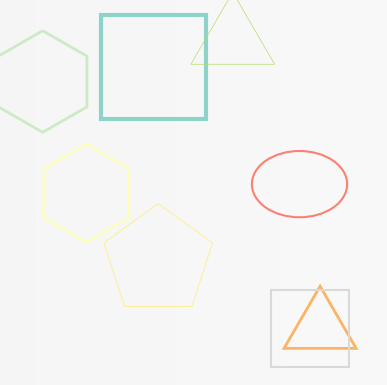[{"shape": "square", "thickness": 3, "radius": 0.68, "center": [0.396, 0.826]}, {"shape": "hexagon", "thickness": 1.5, "radius": 0.64, "center": [0.223, 0.498]}, {"shape": "oval", "thickness": 1.5, "radius": 0.61, "center": [0.773, 0.522]}, {"shape": "triangle", "thickness": 2, "radius": 0.54, "center": [0.826, 0.149]}, {"shape": "triangle", "thickness": 0.5, "radius": 0.62, "center": [0.601, 0.896]}, {"shape": "square", "thickness": 1.5, "radius": 0.5, "center": [0.801, 0.146]}, {"shape": "hexagon", "thickness": 2, "radius": 0.66, "center": [0.11, 0.788]}, {"shape": "pentagon", "thickness": 0.5, "radius": 0.74, "center": [0.408, 0.324]}]